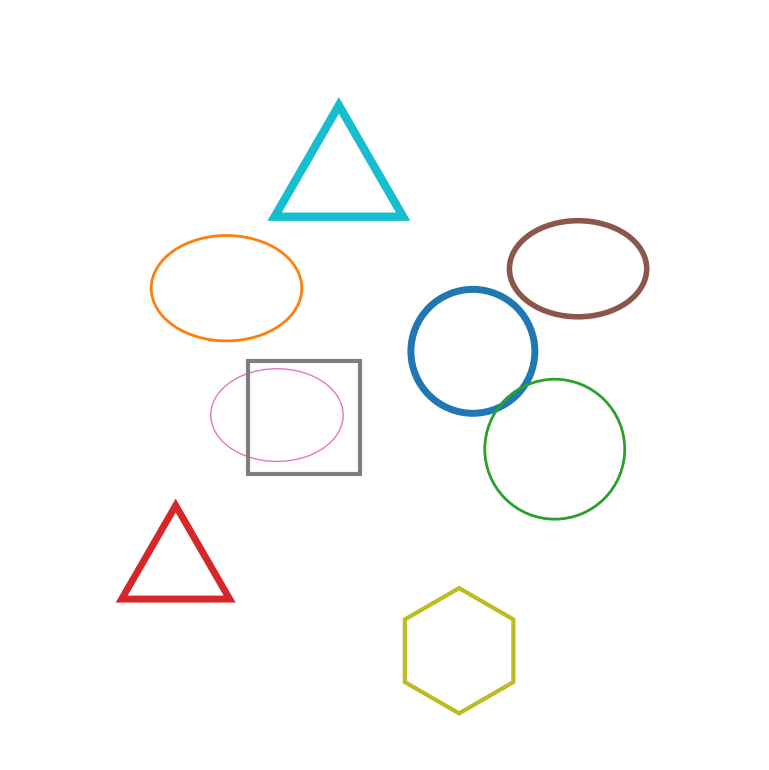[{"shape": "circle", "thickness": 2.5, "radius": 0.4, "center": [0.614, 0.544]}, {"shape": "oval", "thickness": 1, "radius": 0.49, "center": [0.294, 0.626]}, {"shape": "circle", "thickness": 1, "radius": 0.45, "center": [0.72, 0.417]}, {"shape": "triangle", "thickness": 2.5, "radius": 0.4, "center": [0.228, 0.262]}, {"shape": "oval", "thickness": 2, "radius": 0.45, "center": [0.751, 0.651]}, {"shape": "oval", "thickness": 0.5, "radius": 0.43, "center": [0.36, 0.461]}, {"shape": "square", "thickness": 1.5, "radius": 0.37, "center": [0.395, 0.458]}, {"shape": "hexagon", "thickness": 1.5, "radius": 0.41, "center": [0.596, 0.155]}, {"shape": "triangle", "thickness": 3, "radius": 0.48, "center": [0.44, 0.767]}]